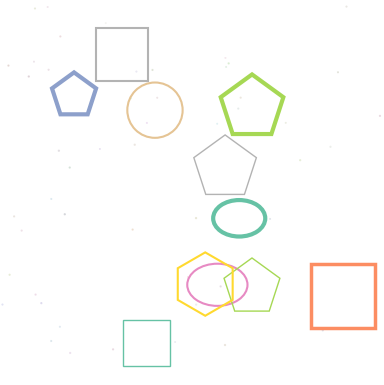[{"shape": "oval", "thickness": 3, "radius": 0.34, "center": [0.621, 0.433]}, {"shape": "square", "thickness": 1, "radius": 0.3, "center": [0.38, 0.109]}, {"shape": "square", "thickness": 2.5, "radius": 0.42, "center": [0.89, 0.231]}, {"shape": "pentagon", "thickness": 3, "radius": 0.3, "center": [0.192, 0.752]}, {"shape": "oval", "thickness": 1.5, "radius": 0.39, "center": [0.565, 0.26]}, {"shape": "pentagon", "thickness": 1, "radius": 0.38, "center": [0.654, 0.254]}, {"shape": "pentagon", "thickness": 3, "radius": 0.43, "center": [0.655, 0.721]}, {"shape": "hexagon", "thickness": 1.5, "radius": 0.41, "center": [0.533, 0.262]}, {"shape": "circle", "thickness": 1.5, "radius": 0.36, "center": [0.403, 0.714]}, {"shape": "square", "thickness": 1.5, "radius": 0.34, "center": [0.316, 0.858]}, {"shape": "pentagon", "thickness": 1, "radius": 0.43, "center": [0.585, 0.564]}]